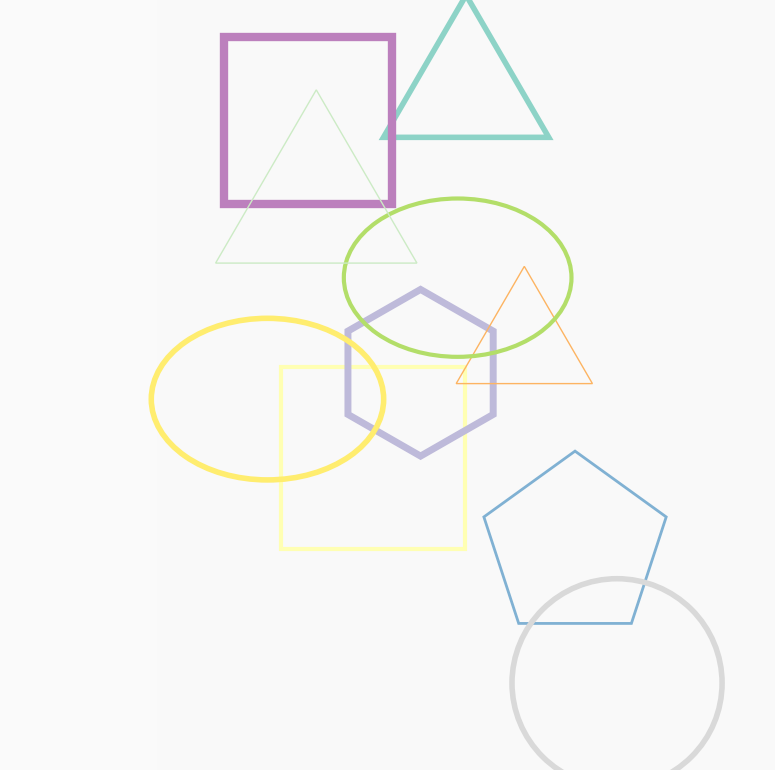[{"shape": "triangle", "thickness": 2, "radius": 0.62, "center": [0.601, 0.883]}, {"shape": "square", "thickness": 1.5, "radius": 0.59, "center": [0.482, 0.405]}, {"shape": "hexagon", "thickness": 2.5, "radius": 0.54, "center": [0.543, 0.516]}, {"shape": "pentagon", "thickness": 1, "radius": 0.62, "center": [0.742, 0.29]}, {"shape": "triangle", "thickness": 0.5, "radius": 0.51, "center": [0.677, 0.553]}, {"shape": "oval", "thickness": 1.5, "radius": 0.73, "center": [0.591, 0.639]}, {"shape": "circle", "thickness": 2, "radius": 0.68, "center": [0.796, 0.113]}, {"shape": "square", "thickness": 3, "radius": 0.54, "center": [0.398, 0.844]}, {"shape": "triangle", "thickness": 0.5, "radius": 0.75, "center": [0.408, 0.733]}, {"shape": "oval", "thickness": 2, "radius": 0.75, "center": [0.345, 0.482]}]